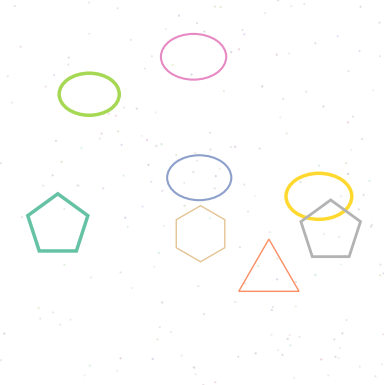[{"shape": "pentagon", "thickness": 2.5, "radius": 0.41, "center": [0.15, 0.415]}, {"shape": "triangle", "thickness": 1, "radius": 0.45, "center": [0.698, 0.288]}, {"shape": "oval", "thickness": 1.5, "radius": 0.42, "center": [0.517, 0.538]}, {"shape": "oval", "thickness": 1.5, "radius": 0.42, "center": [0.503, 0.853]}, {"shape": "oval", "thickness": 2.5, "radius": 0.39, "center": [0.232, 0.755]}, {"shape": "oval", "thickness": 2.5, "radius": 0.43, "center": [0.828, 0.49]}, {"shape": "hexagon", "thickness": 1, "radius": 0.36, "center": [0.521, 0.393]}, {"shape": "pentagon", "thickness": 2, "radius": 0.41, "center": [0.859, 0.399]}]